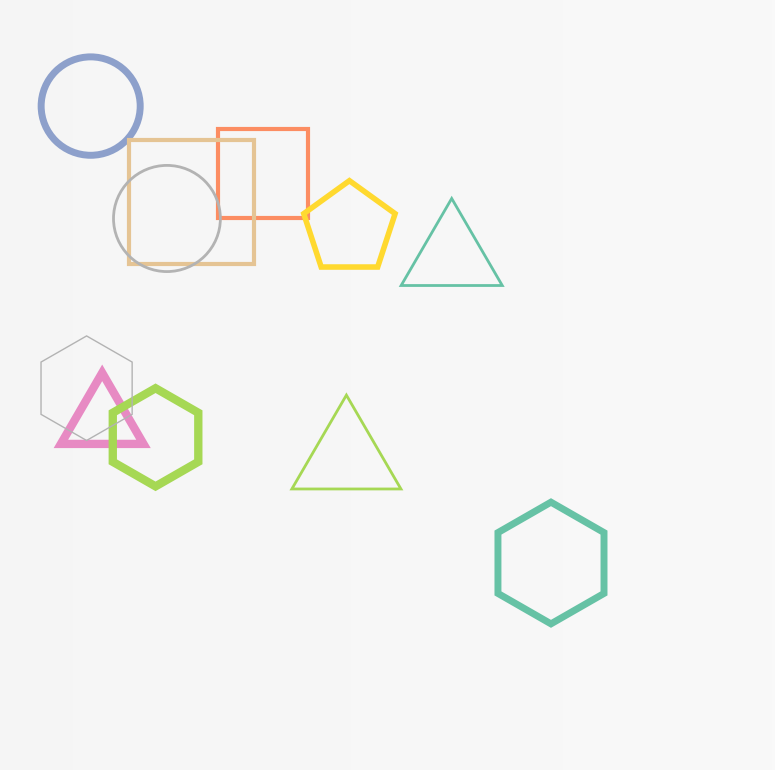[{"shape": "triangle", "thickness": 1, "radius": 0.38, "center": [0.583, 0.667]}, {"shape": "hexagon", "thickness": 2.5, "radius": 0.4, "center": [0.711, 0.269]}, {"shape": "square", "thickness": 1.5, "radius": 0.29, "center": [0.339, 0.775]}, {"shape": "circle", "thickness": 2.5, "radius": 0.32, "center": [0.117, 0.862]}, {"shape": "triangle", "thickness": 3, "radius": 0.31, "center": [0.132, 0.454]}, {"shape": "hexagon", "thickness": 3, "radius": 0.32, "center": [0.201, 0.432]}, {"shape": "triangle", "thickness": 1, "radius": 0.41, "center": [0.447, 0.406]}, {"shape": "pentagon", "thickness": 2, "radius": 0.31, "center": [0.451, 0.703]}, {"shape": "square", "thickness": 1.5, "radius": 0.4, "center": [0.247, 0.738]}, {"shape": "circle", "thickness": 1, "radius": 0.34, "center": [0.215, 0.716]}, {"shape": "hexagon", "thickness": 0.5, "radius": 0.34, "center": [0.112, 0.496]}]